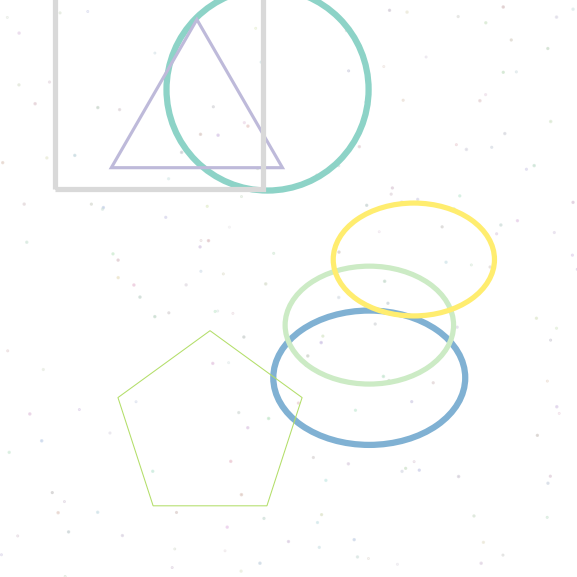[{"shape": "circle", "thickness": 3, "radius": 0.87, "center": [0.463, 0.844]}, {"shape": "triangle", "thickness": 1.5, "radius": 0.86, "center": [0.341, 0.794]}, {"shape": "oval", "thickness": 3, "radius": 0.83, "center": [0.639, 0.345]}, {"shape": "pentagon", "thickness": 0.5, "radius": 0.84, "center": [0.364, 0.259]}, {"shape": "square", "thickness": 2.5, "radius": 0.9, "center": [0.275, 0.852]}, {"shape": "oval", "thickness": 2.5, "radius": 0.73, "center": [0.64, 0.436]}, {"shape": "oval", "thickness": 2.5, "radius": 0.7, "center": [0.717, 0.55]}]